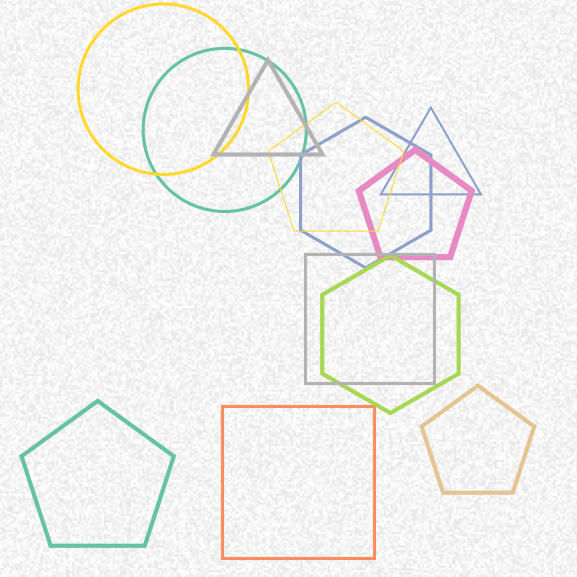[{"shape": "circle", "thickness": 1.5, "radius": 0.71, "center": [0.389, 0.774]}, {"shape": "pentagon", "thickness": 2, "radius": 0.69, "center": [0.169, 0.166]}, {"shape": "square", "thickness": 1.5, "radius": 0.66, "center": [0.517, 0.164]}, {"shape": "triangle", "thickness": 1, "radius": 0.5, "center": [0.746, 0.713]}, {"shape": "hexagon", "thickness": 1.5, "radius": 0.65, "center": [0.633, 0.666]}, {"shape": "pentagon", "thickness": 3, "radius": 0.51, "center": [0.719, 0.637]}, {"shape": "hexagon", "thickness": 2, "radius": 0.68, "center": [0.676, 0.42]}, {"shape": "pentagon", "thickness": 0.5, "radius": 0.62, "center": [0.582, 0.699]}, {"shape": "circle", "thickness": 1.5, "radius": 0.74, "center": [0.283, 0.845]}, {"shape": "pentagon", "thickness": 2, "radius": 0.51, "center": [0.828, 0.229]}, {"shape": "square", "thickness": 1.5, "radius": 0.56, "center": [0.64, 0.448]}, {"shape": "triangle", "thickness": 2, "radius": 0.55, "center": [0.464, 0.786]}]